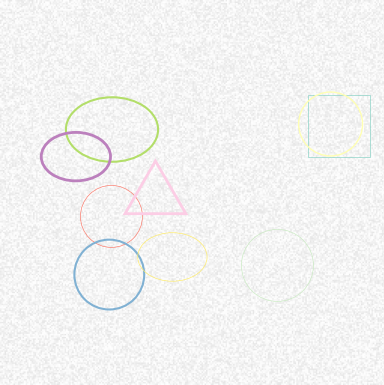[{"shape": "square", "thickness": 0.5, "radius": 0.4, "center": [0.882, 0.672]}, {"shape": "circle", "thickness": 1, "radius": 0.41, "center": [0.859, 0.678]}, {"shape": "circle", "thickness": 0.5, "radius": 0.4, "center": [0.289, 0.438]}, {"shape": "circle", "thickness": 1.5, "radius": 0.45, "center": [0.284, 0.287]}, {"shape": "oval", "thickness": 1.5, "radius": 0.6, "center": [0.291, 0.664]}, {"shape": "triangle", "thickness": 2, "radius": 0.46, "center": [0.404, 0.491]}, {"shape": "oval", "thickness": 2, "radius": 0.45, "center": [0.197, 0.593]}, {"shape": "circle", "thickness": 0.5, "radius": 0.47, "center": [0.721, 0.311]}, {"shape": "oval", "thickness": 0.5, "radius": 0.45, "center": [0.448, 0.333]}]